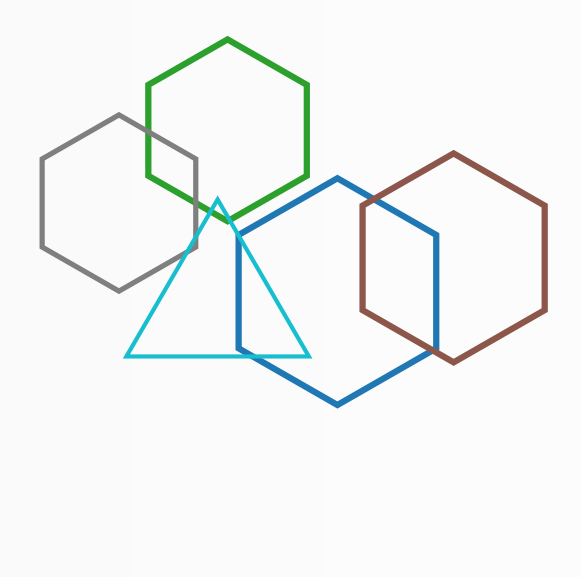[{"shape": "hexagon", "thickness": 3, "radius": 0.98, "center": [0.581, 0.494]}, {"shape": "hexagon", "thickness": 3, "radius": 0.79, "center": [0.392, 0.773]}, {"shape": "hexagon", "thickness": 3, "radius": 0.9, "center": [0.78, 0.553]}, {"shape": "hexagon", "thickness": 2.5, "radius": 0.76, "center": [0.205, 0.648]}, {"shape": "triangle", "thickness": 2, "radius": 0.91, "center": [0.374, 0.473]}]